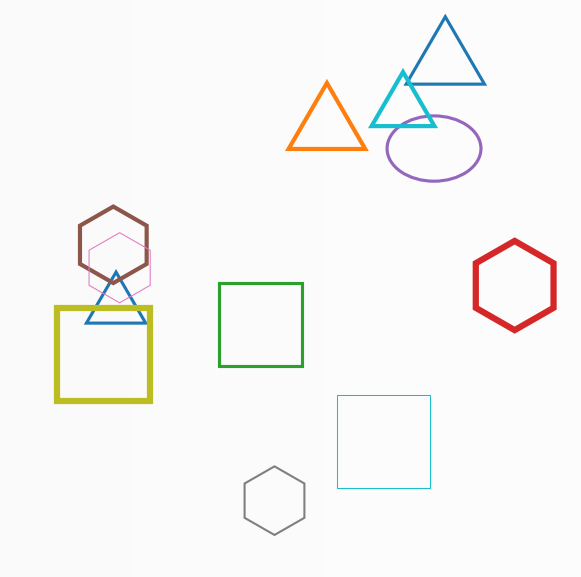[{"shape": "triangle", "thickness": 1.5, "radius": 0.39, "center": [0.766, 0.892]}, {"shape": "triangle", "thickness": 1.5, "radius": 0.29, "center": [0.2, 0.469]}, {"shape": "triangle", "thickness": 2, "radius": 0.38, "center": [0.562, 0.779]}, {"shape": "square", "thickness": 1.5, "radius": 0.36, "center": [0.448, 0.438]}, {"shape": "hexagon", "thickness": 3, "radius": 0.39, "center": [0.885, 0.505]}, {"shape": "oval", "thickness": 1.5, "radius": 0.4, "center": [0.747, 0.742]}, {"shape": "hexagon", "thickness": 2, "radius": 0.33, "center": [0.195, 0.575]}, {"shape": "hexagon", "thickness": 0.5, "radius": 0.3, "center": [0.206, 0.536]}, {"shape": "hexagon", "thickness": 1, "radius": 0.3, "center": [0.472, 0.132]}, {"shape": "square", "thickness": 3, "radius": 0.4, "center": [0.178, 0.385]}, {"shape": "triangle", "thickness": 2, "radius": 0.31, "center": [0.693, 0.812]}, {"shape": "square", "thickness": 0.5, "radius": 0.4, "center": [0.66, 0.235]}]